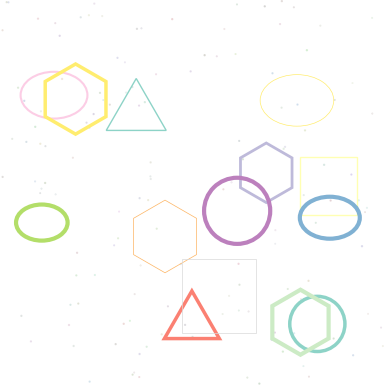[{"shape": "circle", "thickness": 2.5, "radius": 0.36, "center": [0.824, 0.159]}, {"shape": "triangle", "thickness": 1, "radius": 0.45, "center": [0.354, 0.706]}, {"shape": "square", "thickness": 1, "radius": 0.37, "center": [0.853, 0.517]}, {"shape": "hexagon", "thickness": 2, "radius": 0.39, "center": [0.692, 0.551]}, {"shape": "triangle", "thickness": 2.5, "radius": 0.41, "center": [0.498, 0.162]}, {"shape": "oval", "thickness": 3, "radius": 0.39, "center": [0.857, 0.434]}, {"shape": "hexagon", "thickness": 0.5, "radius": 0.47, "center": [0.429, 0.386]}, {"shape": "oval", "thickness": 3, "radius": 0.33, "center": [0.109, 0.422]}, {"shape": "oval", "thickness": 1.5, "radius": 0.43, "center": [0.14, 0.753]}, {"shape": "square", "thickness": 0.5, "radius": 0.48, "center": [0.569, 0.232]}, {"shape": "circle", "thickness": 3, "radius": 0.43, "center": [0.616, 0.452]}, {"shape": "hexagon", "thickness": 3, "radius": 0.42, "center": [0.78, 0.163]}, {"shape": "oval", "thickness": 0.5, "radius": 0.48, "center": [0.771, 0.739]}, {"shape": "hexagon", "thickness": 2.5, "radius": 0.46, "center": [0.196, 0.743]}]